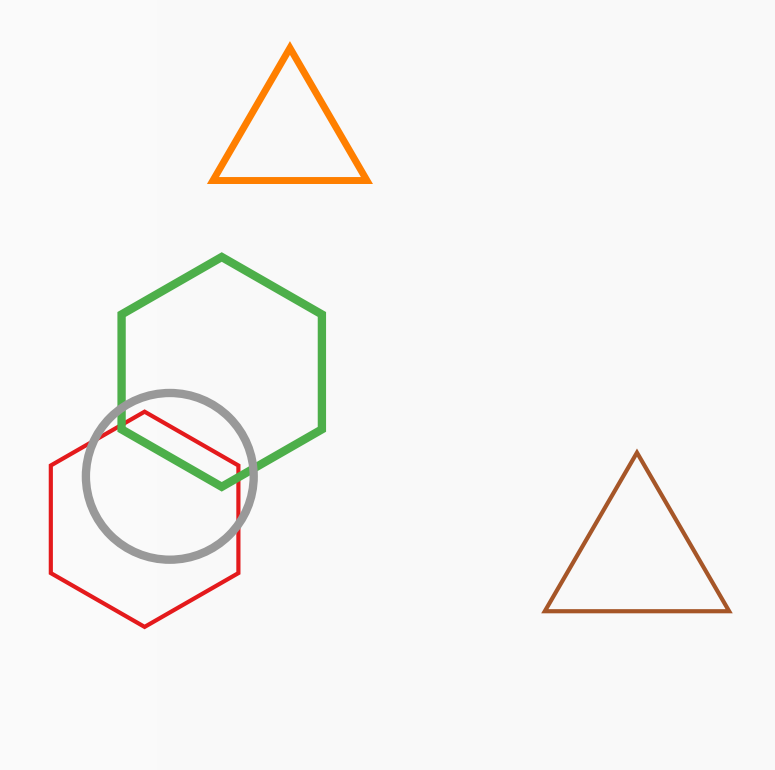[{"shape": "hexagon", "thickness": 1.5, "radius": 0.7, "center": [0.187, 0.326]}, {"shape": "hexagon", "thickness": 3, "radius": 0.75, "center": [0.286, 0.517]}, {"shape": "triangle", "thickness": 2.5, "radius": 0.57, "center": [0.374, 0.823]}, {"shape": "triangle", "thickness": 1.5, "radius": 0.69, "center": [0.822, 0.275]}, {"shape": "circle", "thickness": 3, "radius": 0.54, "center": [0.219, 0.381]}]